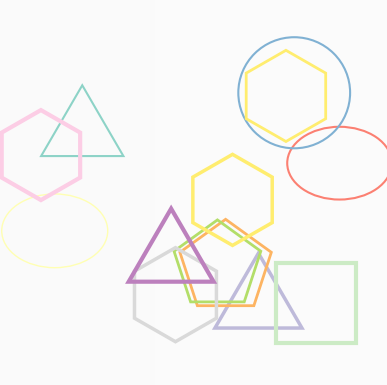[{"shape": "triangle", "thickness": 1.5, "radius": 0.61, "center": [0.212, 0.656]}, {"shape": "oval", "thickness": 1, "radius": 0.68, "center": [0.141, 0.4]}, {"shape": "triangle", "thickness": 2.5, "radius": 0.65, "center": [0.667, 0.213]}, {"shape": "oval", "thickness": 1.5, "radius": 0.68, "center": [0.876, 0.576]}, {"shape": "circle", "thickness": 1.5, "radius": 0.72, "center": [0.759, 0.759]}, {"shape": "pentagon", "thickness": 2, "radius": 0.62, "center": [0.582, 0.306]}, {"shape": "pentagon", "thickness": 2, "radius": 0.59, "center": [0.561, 0.311]}, {"shape": "hexagon", "thickness": 3, "radius": 0.58, "center": [0.106, 0.597]}, {"shape": "hexagon", "thickness": 2.5, "radius": 0.61, "center": [0.453, 0.235]}, {"shape": "triangle", "thickness": 3, "radius": 0.63, "center": [0.442, 0.332]}, {"shape": "square", "thickness": 3, "radius": 0.51, "center": [0.815, 0.213]}, {"shape": "hexagon", "thickness": 2, "radius": 0.59, "center": [0.738, 0.751]}, {"shape": "hexagon", "thickness": 2.5, "radius": 0.59, "center": [0.6, 0.481]}]